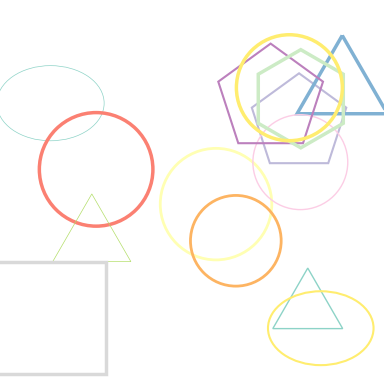[{"shape": "oval", "thickness": 0.5, "radius": 0.7, "center": [0.131, 0.732]}, {"shape": "triangle", "thickness": 1, "radius": 0.52, "center": [0.799, 0.199]}, {"shape": "circle", "thickness": 2, "radius": 0.72, "center": [0.561, 0.47]}, {"shape": "pentagon", "thickness": 1.5, "radius": 0.65, "center": [0.777, 0.681]}, {"shape": "circle", "thickness": 2.5, "radius": 0.74, "center": [0.25, 0.56]}, {"shape": "triangle", "thickness": 2.5, "radius": 0.68, "center": [0.889, 0.772]}, {"shape": "circle", "thickness": 2, "radius": 0.59, "center": [0.613, 0.375]}, {"shape": "triangle", "thickness": 0.5, "radius": 0.59, "center": [0.238, 0.379]}, {"shape": "circle", "thickness": 1, "radius": 0.62, "center": [0.78, 0.579]}, {"shape": "square", "thickness": 2.5, "radius": 0.73, "center": [0.13, 0.174]}, {"shape": "pentagon", "thickness": 1.5, "radius": 0.72, "center": [0.703, 0.744]}, {"shape": "hexagon", "thickness": 2.5, "radius": 0.64, "center": [0.781, 0.744]}, {"shape": "circle", "thickness": 2.5, "radius": 0.69, "center": [0.752, 0.772]}, {"shape": "oval", "thickness": 1.5, "radius": 0.69, "center": [0.833, 0.148]}]